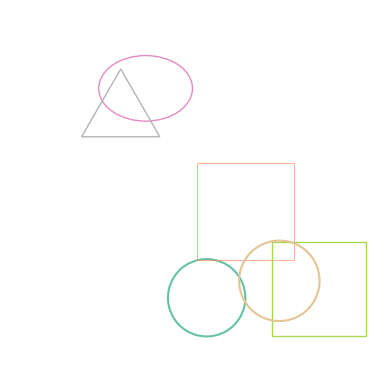[{"shape": "circle", "thickness": 1.5, "radius": 0.5, "center": [0.537, 0.227]}, {"shape": "square", "thickness": 0.5, "radius": 0.63, "center": [0.638, 0.451]}, {"shape": "oval", "thickness": 1, "radius": 0.61, "center": [0.378, 0.771]}, {"shape": "square", "thickness": 1, "radius": 0.61, "center": [0.828, 0.249]}, {"shape": "circle", "thickness": 1.5, "radius": 0.52, "center": [0.726, 0.271]}, {"shape": "triangle", "thickness": 1, "radius": 0.59, "center": [0.314, 0.703]}]